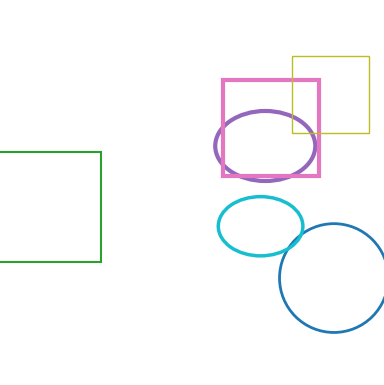[{"shape": "circle", "thickness": 2, "radius": 0.71, "center": [0.867, 0.278]}, {"shape": "square", "thickness": 1.5, "radius": 0.71, "center": [0.119, 0.463]}, {"shape": "oval", "thickness": 3, "radius": 0.65, "center": [0.689, 0.621]}, {"shape": "square", "thickness": 3, "radius": 0.62, "center": [0.704, 0.667]}, {"shape": "square", "thickness": 1, "radius": 0.5, "center": [0.859, 0.755]}, {"shape": "oval", "thickness": 2.5, "radius": 0.55, "center": [0.677, 0.412]}]